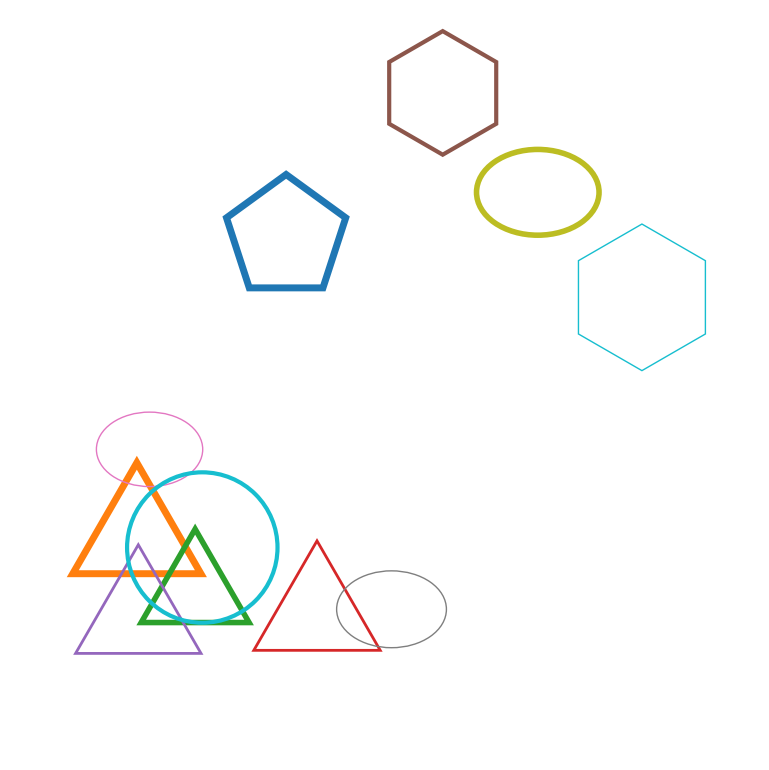[{"shape": "pentagon", "thickness": 2.5, "radius": 0.41, "center": [0.372, 0.692]}, {"shape": "triangle", "thickness": 2.5, "radius": 0.48, "center": [0.178, 0.303]}, {"shape": "triangle", "thickness": 2, "radius": 0.4, "center": [0.253, 0.232]}, {"shape": "triangle", "thickness": 1, "radius": 0.47, "center": [0.412, 0.203]}, {"shape": "triangle", "thickness": 1, "radius": 0.47, "center": [0.18, 0.198]}, {"shape": "hexagon", "thickness": 1.5, "radius": 0.4, "center": [0.575, 0.879]}, {"shape": "oval", "thickness": 0.5, "radius": 0.35, "center": [0.194, 0.416]}, {"shape": "oval", "thickness": 0.5, "radius": 0.36, "center": [0.508, 0.209]}, {"shape": "oval", "thickness": 2, "radius": 0.4, "center": [0.698, 0.75]}, {"shape": "circle", "thickness": 1.5, "radius": 0.49, "center": [0.263, 0.289]}, {"shape": "hexagon", "thickness": 0.5, "radius": 0.48, "center": [0.834, 0.614]}]